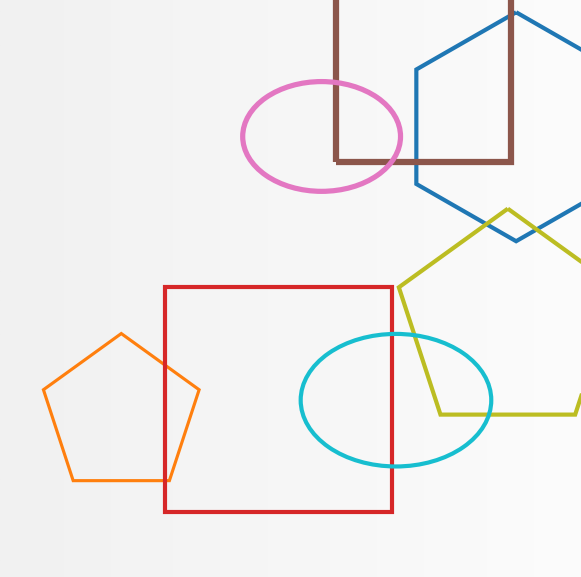[{"shape": "hexagon", "thickness": 2, "radius": 0.99, "center": [0.888, 0.78]}, {"shape": "pentagon", "thickness": 1.5, "radius": 0.7, "center": [0.209, 0.281]}, {"shape": "square", "thickness": 2, "radius": 0.98, "center": [0.479, 0.308]}, {"shape": "square", "thickness": 3, "radius": 0.75, "center": [0.729, 0.869]}, {"shape": "oval", "thickness": 2.5, "radius": 0.68, "center": [0.553, 0.763]}, {"shape": "pentagon", "thickness": 2, "radius": 0.99, "center": [0.874, 0.441]}, {"shape": "oval", "thickness": 2, "radius": 0.82, "center": [0.681, 0.306]}]